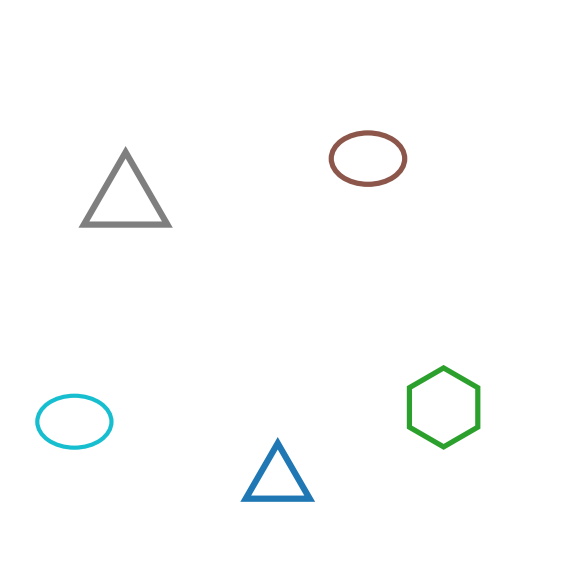[{"shape": "triangle", "thickness": 3, "radius": 0.32, "center": [0.481, 0.168]}, {"shape": "hexagon", "thickness": 2.5, "radius": 0.34, "center": [0.768, 0.294]}, {"shape": "oval", "thickness": 2.5, "radius": 0.32, "center": [0.637, 0.724]}, {"shape": "triangle", "thickness": 3, "radius": 0.42, "center": [0.218, 0.652]}, {"shape": "oval", "thickness": 2, "radius": 0.32, "center": [0.129, 0.269]}]